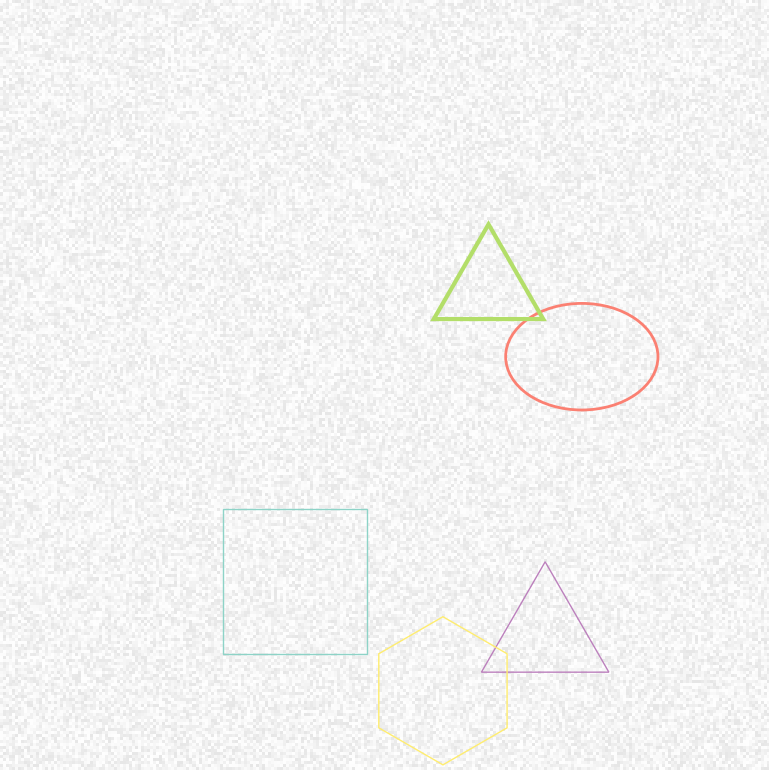[{"shape": "square", "thickness": 0.5, "radius": 0.47, "center": [0.383, 0.245]}, {"shape": "oval", "thickness": 1, "radius": 0.49, "center": [0.756, 0.537]}, {"shape": "triangle", "thickness": 1.5, "radius": 0.41, "center": [0.634, 0.627]}, {"shape": "triangle", "thickness": 0.5, "radius": 0.48, "center": [0.708, 0.175]}, {"shape": "hexagon", "thickness": 0.5, "radius": 0.48, "center": [0.575, 0.103]}]